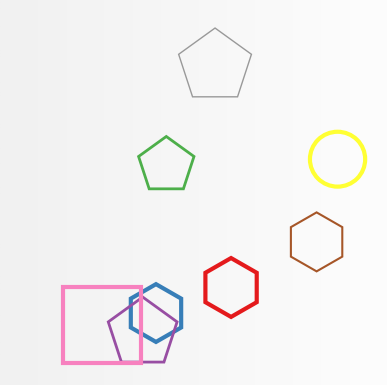[{"shape": "hexagon", "thickness": 3, "radius": 0.38, "center": [0.596, 0.253]}, {"shape": "hexagon", "thickness": 3, "radius": 0.38, "center": [0.403, 0.187]}, {"shape": "pentagon", "thickness": 2, "radius": 0.38, "center": [0.429, 0.57]}, {"shape": "pentagon", "thickness": 2, "radius": 0.47, "center": [0.368, 0.135]}, {"shape": "circle", "thickness": 3, "radius": 0.36, "center": [0.871, 0.587]}, {"shape": "hexagon", "thickness": 1.5, "radius": 0.38, "center": [0.817, 0.372]}, {"shape": "square", "thickness": 3, "radius": 0.5, "center": [0.263, 0.156]}, {"shape": "pentagon", "thickness": 1, "radius": 0.49, "center": [0.555, 0.828]}]